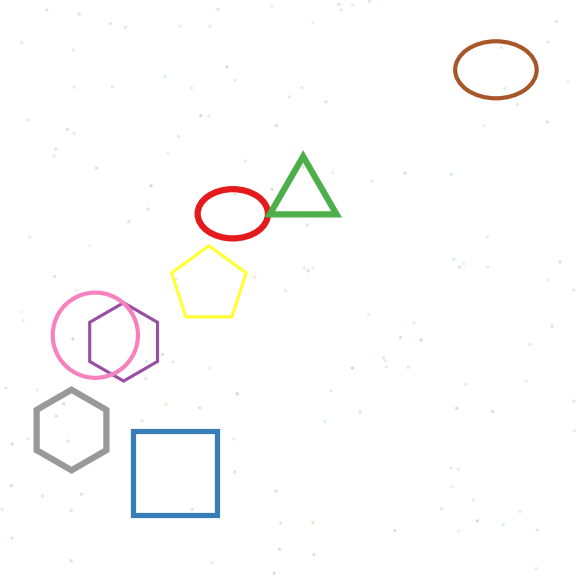[{"shape": "oval", "thickness": 3, "radius": 0.3, "center": [0.403, 0.629]}, {"shape": "square", "thickness": 2.5, "radius": 0.36, "center": [0.303, 0.18]}, {"shape": "triangle", "thickness": 3, "radius": 0.33, "center": [0.525, 0.661]}, {"shape": "hexagon", "thickness": 1.5, "radius": 0.34, "center": [0.214, 0.407]}, {"shape": "pentagon", "thickness": 1.5, "radius": 0.34, "center": [0.362, 0.506]}, {"shape": "oval", "thickness": 2, "radius": 0.35, "center": [0.859, 0.878]}, {"shape": "circle", "thickness": 2, "radius": 0.37, "center": [0.165, 0.419]}, {"shape": "hexagon", "thickness": 3, "radius": 0.35, "center": [0.124, 0.255]}]